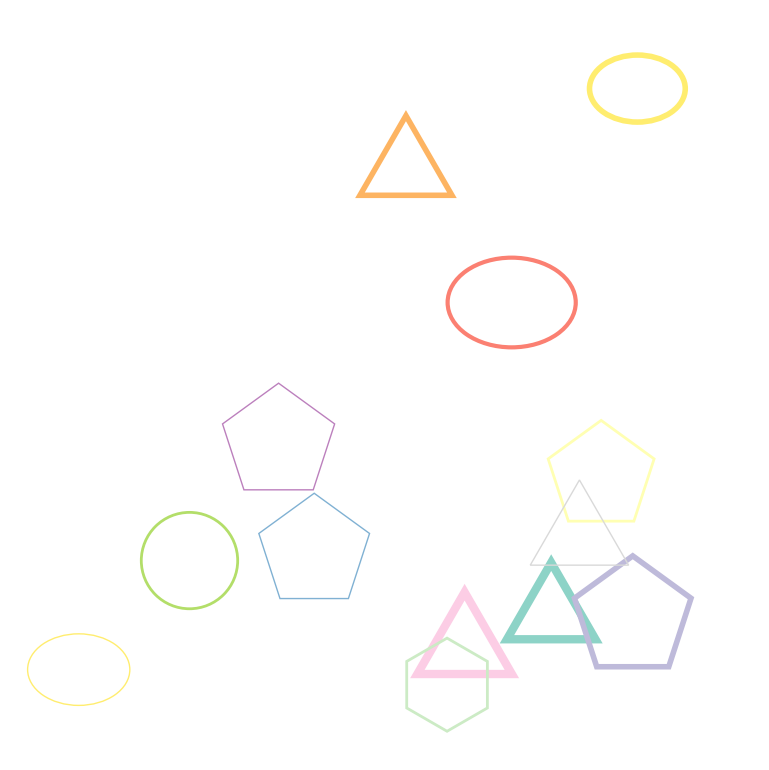[{"shape": "triangle", "thickness": 3, "radius": 0.33, "center": [0.716, 0.203]}, {"shape": "pentagon", "thickness": 1, "radius": 0.36, "center": [0.781, 0.382]}, {"shape": "pentagon", "thickness": 2, "radius": 0.4, "center": [0.822, 0.198]}, {"shape": "oval", "thickness": 1.5, "radius": 0.42, "center": [0.665, 0.607]}, {"shape": "pentagon", "thickness": 0.5, "radius": 0.38, "center": [0.408, 0.284]}, {"shape": "triangle", "thickness": 2, "radius": 0.34, "center": [0.527, 0.781]}, {"shape": "circle", "thickness": 1, "radius": 0.31, "center": [0.246, 0.272]}, {"shape": "triangle", "thickness": 3, "radius": 0.35, "center": [0.603, 0.16]}, {"shape": "triangle", "thickness": 0.5, "radius": 0.37, "center": [0.753, 0.303]}, {"shape": "pentagon", "thickness": 0.5, "radius": 0.38, "center": [0.362, 0.426]}, {"shape": "hexagon", "thickness": 1, "radius": 0.3, "center": [0.581, 0.111]}, {"shape": "oval", "thickness": 2, "radius": 0.31, "center": [0.828, 0.885]}, {"shape": "oval", "thickness": 0.5, "radius": 0.33, "center": [0.102, 0.13]}]